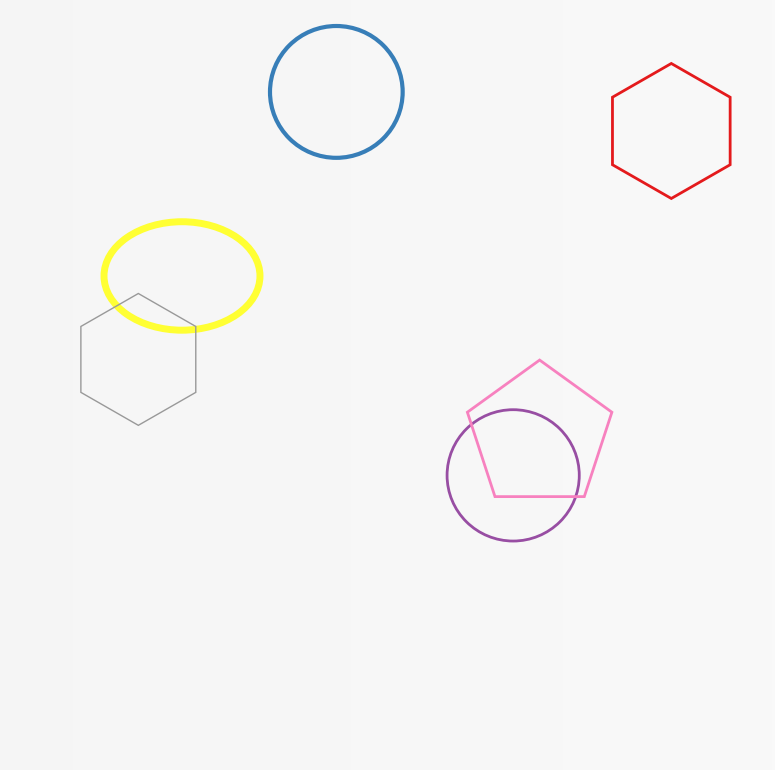[{"shape": "hexagon", "thickness": 1, "radius": 0.44, "center": [0.866, 0.83]}, {"shape": "circle", "thickness": 1.5, "radius": 0.43, "center": [0.434, 0.881]}, {"shape": "circle", "thickness": 1, "radius": 0.43, "center": [0.662, 0.383]}, {"shape": "oval", "thickness": 2.5, "radius": 0.5, "center": [0.235, 0.642]}, {"shape": "pentagon", "thickness": 1, "radius": 0.49, "center": [0.696, 0.434]}, {"shape": "hexagon", "thickness": 0.5, "radius": 0.43, "center": [0.178, 0.533]}]